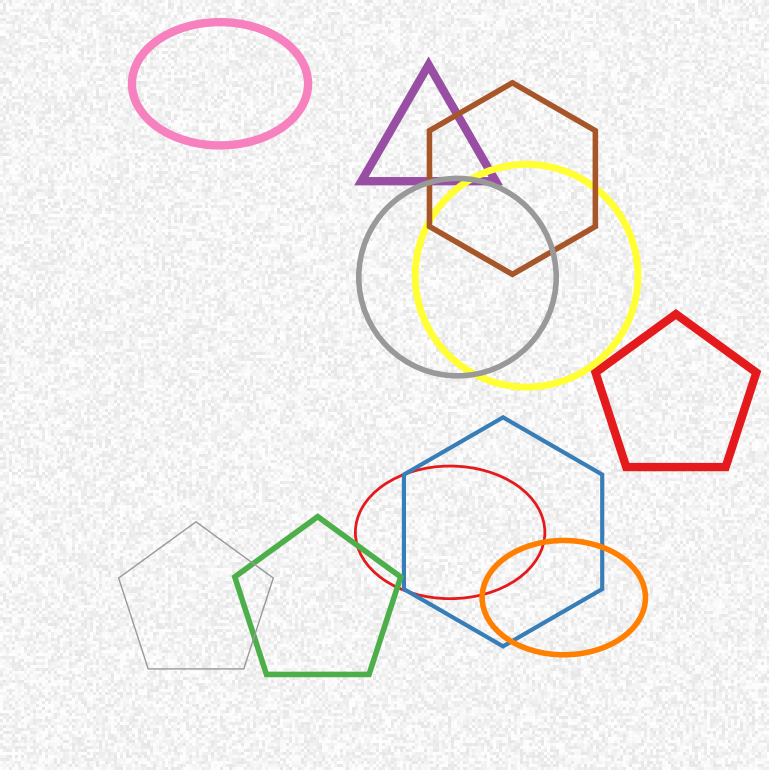[{"shape": "oval", "thickness": 1, "radius": 0.62, "center": [0.585, 0.309]}, {"shape": "pentagon", "thickness": 3, "radius": 0.55, "center": [0.878, 0.482]}, {"shape": "hexagon", "thickness": 1.5, "radius": 0.74, "center": [0.653, 0.309]}, {"shape": "pentagon", "thickness": 2, "radius": 0.57, "center": [0.413, 0.216]}, {"shape": "triangle", "thickness": 3, "radius": 0.5, "center": [0.557, 0.815]}, {"shape": "oval", "thickness": 2, "radius": 0.53, "center": [0.732, 0.224]}, {"shape": "circle", "thickness": 2.5, "radius": 0.72, "center": [0.684, 0.642]}, {"shape": "hexagon", "thickness": 2, "radius": 0.62, "center": [0.665, 0.768]}, {"shape": "oval", "thickness": 3, "radius": 0.57, "center": [0.286, 0.891]}, {"shape": "pentagon", "thickness": 0.5, "radius": 0.53, "center": [0.255, 0.217]}, {"shape": "circle", "thickness": 2, "radius": 0.64, "center": [0.594, 0.64]}]